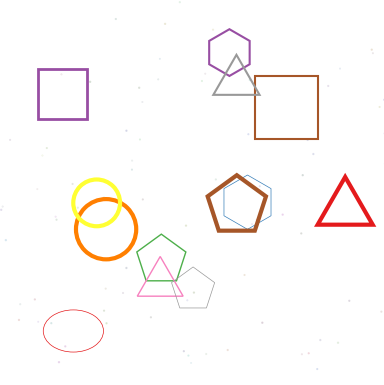[{"shape": "oval", "thickness": 0.5, "radius": 0.39, "center": [0.191, 0.14]}, {"shape": "triangle", "thickness": 3, "radius": 0.41, "center": [0.897, 0.458]}, {"shape": "hexagon", "thickness": 0.5, "radius": 0.35, "center": [0.643, 0.475]}, {"shape": "pentagon", "thickness": 1, "radius": 0.33, "center": [0.419, 0.325]}, {"shape": "hexagon", "thickness": 1.5, "radius": 0.3, "center": [0.596, 0.863]}, {"shape": "square", "thickness": 2, "radius": 0.32, "center": [0.163, 0.756]}, {"shape": "circle", "thickness": 3, "radius": 0.39, "center": [0.276, 0.405]}, {"shape": "circle", "thickness": 3, "radius": 0.3, "center": [0.251, 0.473]}, {"shape": "square", "thickness": 1.5, "radius": 0.41, "center": [0.745, 0.721]}, {"shape": "pentagon", "thickness": 3, "radius": 0.4, "center": [0.615, 0.465]}, {"shape": "triangle", "thickness": 1, "radius": 0.34, "center": [0.416, 0.265]}, {"shape": "pentagon", "thickness": 0.5, "radius": 0.29, "center": [0.502, 0.248]}, {"shape": "triangle", "thickness": 1.5, "radius": 0.35, "center": [0.614, 0.788]}]